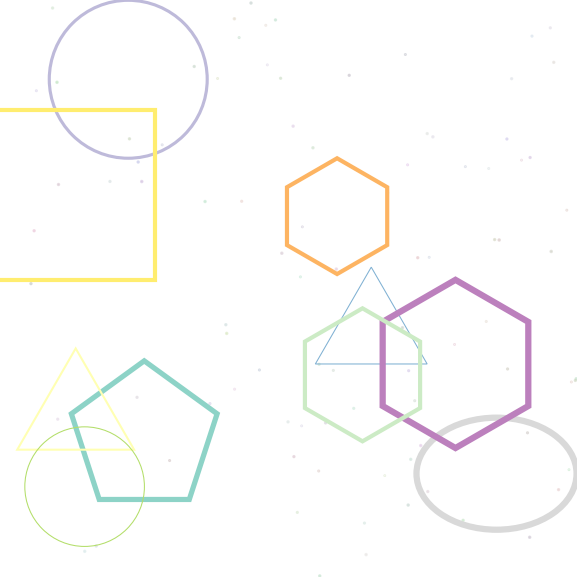[{"shape": "pentagon", "thickness": 2.5, "radius": 0.66, "center": [0.25, 0.242]}, {"shape": "triangle", "thickness": 1, "radius": 0.58, "center": [0.131, 0.279]}, {"shape": "circle", "thickness": 1.5, "radius": 0.68, "center": [0.222, 0.862]}, {"shape": "triangle", "thickness": 0.5, "radius": 0.56, "center": [0.643, 0.425]}, {"shape": "hexagon", "thickness": 2, "radius": 0.5, "center": [0.584, 0.625]}, {"shape": "circle", "thickness": 0.5, "radius": 0.52, "center": [0.147, 0.156]}, {"shape": "oval", "thickness": 3, "radius": 0.69, "center": [0.86, 0.179]}, {"shape": "hexagon", "thickness": 3, "radius": 0.73, "center": [0.789, 0.369]}, {"shape": "hexagon", "thickness": 2, "radius": 0.58, "center": [0.628, 0.35]}, {"shape": "square", "thickness": 2, "radius": 0.73, "center": [0.121, 0.661]}]